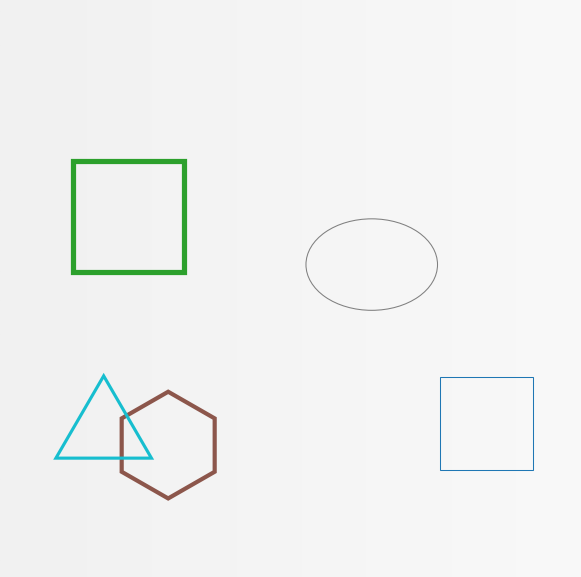[{"shape": "square", "thickness": 0.5, "radius": 0.4, "center": [0.837, 0.265]}, {"shape": "square", "thickness": 2.5, "radius": 0.48, "center": [0.221, 0.625]}, {"shape": "hexagon", "thickness": 2, "radius": 0.46, "center": [0.289, 0.228]}, {"shape": "oval", "thickness": 0.5, "radius": 0.57, "center": [0.64, 0.541]}, {"shape": "triangle", "thickness": 1.5, "radius": 0.47, "center": [0.178, 0.253]}]